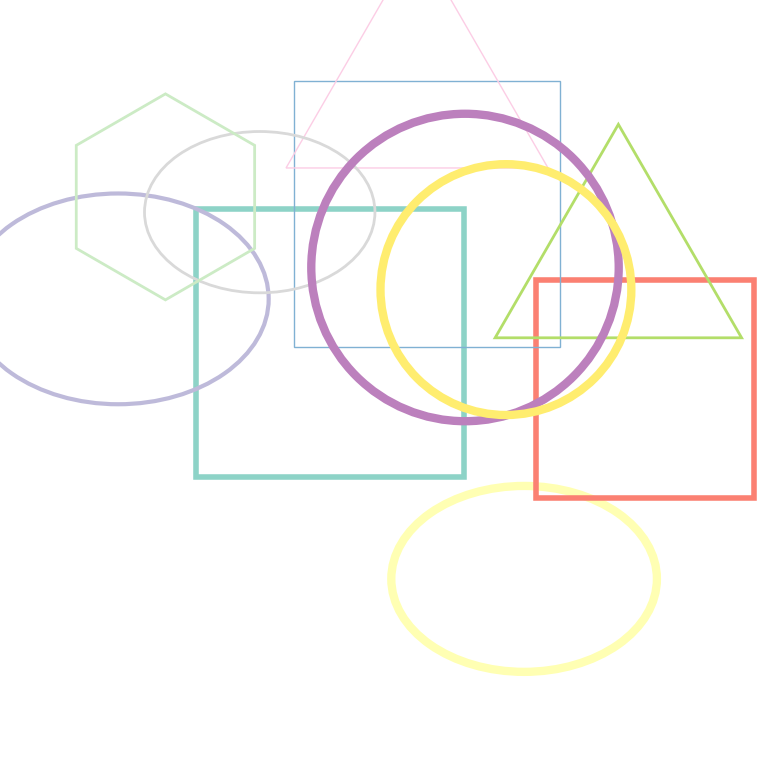[{"shape": "square", "thickness": 2, "radius": 0.87, "center": [0.428, 0.554]}, {"shape": "oval", "thickness": 3, "radius": 0.86, "center": [0.681, 0.248]}, {"shape": "oval", "thickness": 1.5, "radius": 0.98, "center": [0.153, 0.612]}, {"shape": "square", "thickness": 2, "radius": 0.71, "center": [0.838, 0.495]}, {"shape": "square", "thickness": 0.5, "radius": 0.86, "center": [0.555, 0.722]}, {"shape": "triangle", "thickness": 1, "radius": 0.92, "center": [0.803, 0.654]}, {"shape": "triangle", "thickness": 0.5, "radius": 0.98, "center": [0.542, 0.88]}, {"shape": "oval", "thickness": 1, "radius": 0.75, "center": [0.337, 0.724]}, {"shape": "circle", "thickness": 3, "radius": 1.0, "center": [0.604, 0.653]}, {"shape": "hexagon", "thickness": 1, "radius": 0.67, "center": [0.215, 0.744]}, {"shape": "circle", "thickness": 3, "radius": 0.81, "center": [0.657, 0.624]}]